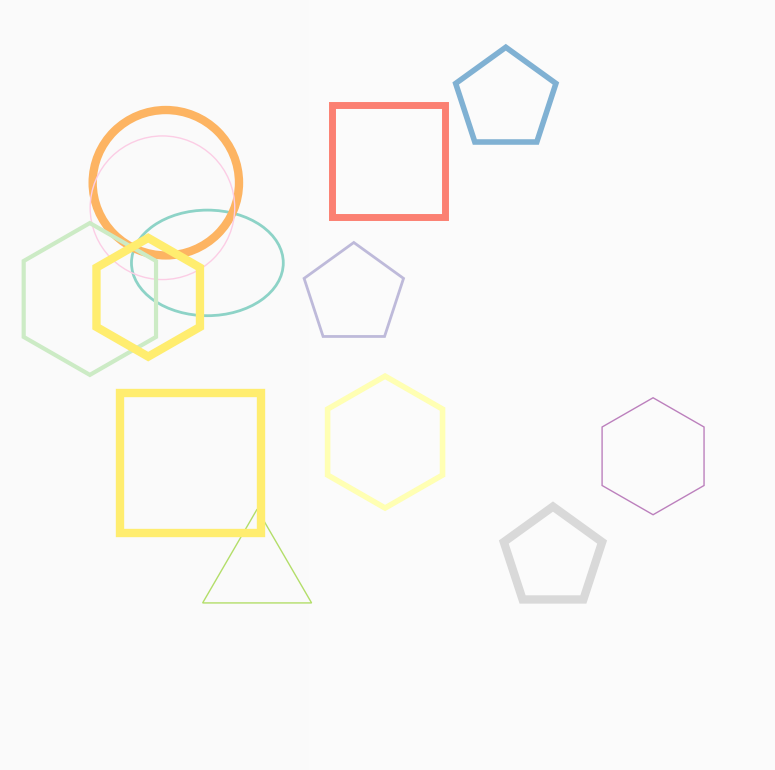[{"shape": "oval", "thickness": 1, "radius": 0.49, "center": [0.268, 0.659]}, {"shape": "hexagon", "thickness": 2, "radius": 0.43, "center": [0.497, 0.426]}, {"shape": "pentagon", "thickness": 1, "radius": 0.34, "center": [0.457, 0.618]}, {"shape": "square", "thickness": 2.5, "radius": 0.37, "center": [0.502, 0.791]}, {"shape": "pentagon", "thickness": 2, "radius": 0.34, "center": [0.653, 0.871]}, {"shape": "circle", "thickness": 3, "radius": 0.47, "center": [0.214, 0.763]}, {"shape": "triangle", "thickness": 0.5, "radius": 0.41, "center": [0.332, 0.258]}, {"shape": "circle", "thickness": 0.5, "radius": 0.47, "center": [0.21, 0.73]}, {"shape": "pentagon", "thickness": 3, "radius": 0.33, "center": [0.714, 0.275]}, {"shape": "hexagon", "thickness": 0.5, "radius": 0.38, "center": [0.843, 0.407]}, {"shape": "hexagon", "thickness": 1.5, "radius": 0.49, "center": [0.116, 0.612]}, {"shape": "square", "thickness": 3, "radius": 0.45, "center": [0.245, 0.399]}, {"shape": "hexagon", "thickness": 3, "radius": 0.39, "center": [0.191, 0.614]}]